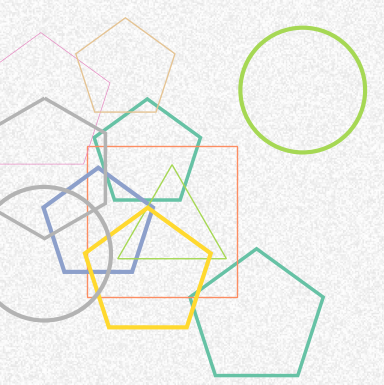[{"shape": "pentagon", "thickness": 2.5, "radius": 0.73, "center": [0.383, 0.598]}, {"shape": "pentagon", "thickness": 2.5, "radius": 0.91, "center": [0.666, 0.172]}, {"shape": "square", "thickness": 1, "radius": 0.98, "center": [0.421, 0.425]}, {"shape": "pentagon", "thickness": 3, "radius": 0.75, "center": [0.255, 0.415]}, {"shape": "pentagon", "thickness": 0.5, "radius": 0.94, "center": [0.106, 0.726]}, {"shape": "triangle", "thickness": 1, "radius": 0.81, "center": [0.447, 0.409]}, {"shape": "circle", "thickness": 3, "radius": 0.81, "center": [0.786, 0.766]}, {"shape": "pentagon", "thickness": 3, "radius": 0.86, "center": [0.384, 0.289]}, {"shape": "pentagon", "thickness": 1, "radius": 0.68, "center": [0.326, 0.818]}, {"shape": "circle", "thickness": 3, "radius": 0.87, "center": [0.115, 0.341]}, {"shape": "hexagon", "thickness": 2.5, "radius": 0.91, "center": [0.116, 0.563]}]